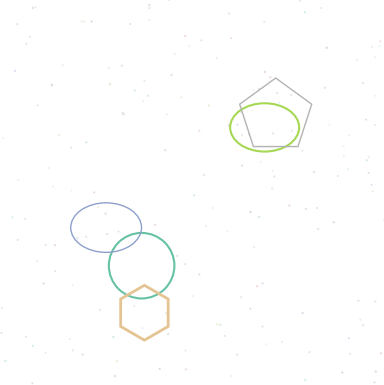[{"shape": "circle", "thickness": 1.5, "radius": 0.43, "center": [0.368, 0.31]}, {"shape": "oval", "thickness": 1, "radius": 0.46, "center": [0.276, 0.409]}, {"shape": "oval", "thickness": 1.5, "radius": 0.45, "center": [0.687, 0.669]}, {"shape": "hexagon", "thickness": 2, "radius": 0.36, "center": [0.375, 0.188]}, {"shape": "pentagon", "thickness": 1, "radius": 0.49, "center": [0.716, 0.699]}]